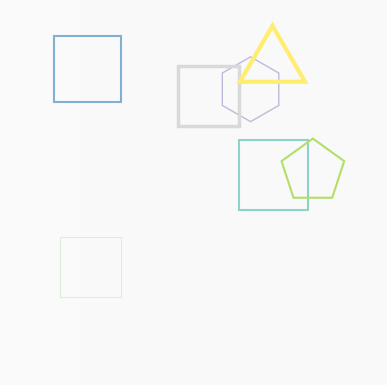[{"shape": "square", "thickness": 1.5, "radius": 0.45, "center": [0.706, 0.545]}, {"shape": "hexagon", "thickness": 1, "radius": 0.42, "center": [0.647, 0.768]}, {"shape": "square", "thickness": 1.5, "radius": 0.43, "center": [0.226, 0.821]}, {"shape": "pentagon", "thickness": 1.5, "radius": 0.42, "center": [0.807, 0.555]}, {"shape": "square", "thickness": 2.5, "radius": 0.39, "center": [0.538, 0.751]}, {"shape": "square", "thickness": 0.5, "radius": 0.39, "center": [0.233, 0.307]}, {"shape": "triangle", "thickness": 3, "radius": 0.48, "center": [0.703, 0.836]}]